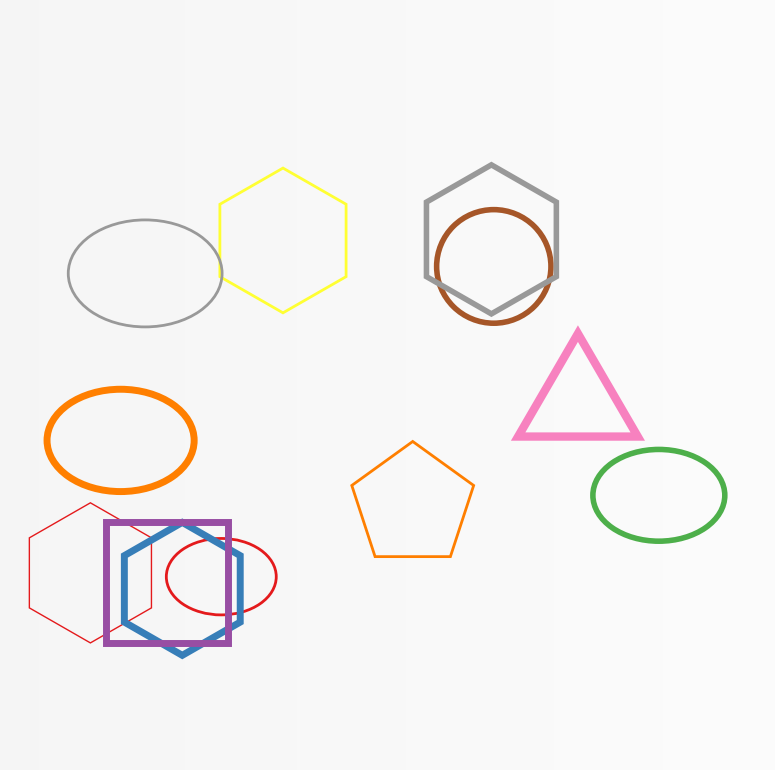[{"shape": "hexagon", "thickness": 0.5, "radius": 0.45, "center": [0.117, 0.256]}, {"shape": "oval", "thickness": 1, "radius": 0.35, "center": [0.286, 0.251]}, {"shape": "hexagon", "thickness": 2.5, "radius": 0.43, "center": [0.235, 0.235]}, {"shape": "oval", "thickness": 2, "radius": 0.43, "center": [0.85, 0.357]}, {"shape": "square", "thickness": 2.5, "radius": 0.39, "center": [0.215, 0.243]}, {"shape": "oval", "thickness": 2.5, "radius": 0.47, "center": [0.156, 0.428]}, {"shape": "pentagon", "thickness": 1, "radius": 0.41, "center": [0.533, 0.344]}, {"shape": "hexagon", "thickness": 1, "radius": 0.47, "center": [0.365, 0.688]}, {"shape": "circle", "thickness": 2, "radius": 0.37, "center": [0.637, 0.654]}, {"shape": "triangle", "thickness": 3, "radius": 0.45, "center": [0.746, 0.478]}, {"shape": "oval", "thickness": 1, "radius": 0.5, "center": [0.187, 0.645]}, {"shape": "hexagon", "thickness": 2, "radius": 0.48, "center": [0.634, 0.689]}]